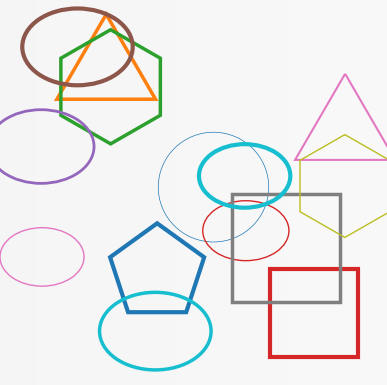[{"shape": "circle", "thickness": 0.5, "radius": 0.71, "center": [0.551, 0.514]}, {"shape": "pentagon", "thickness": 3, "radius": 0.64, "center": [0.406, 0.292]}, {"shape": "triangle", "thickness": 2.5, "radius": 0.74, "center": [0.274, 0.816]}, {"shape": "hexagon", "thickness": 2.5, "radius": 0.74, "center": [0.285, 0.775]}, {"shape": "oval", "thickness": 1, "radius": 0.56, "center": [0.634, 0.401]}, {"shape": "square", "thickness": 3, "radius": 0.57, "center": [0.81, 0.187]}, {"shape": "oval", "thickness": 2, "radius": 0.68, "center": [0.106, 0.619]}, {"shape": "oval", "thickness": 3, "radius": 0.71, "center": [0.2, 0.878]}, {"shape": "oval", "thickness": 1, "radius": 0.54, "center": [0.108, 0.333]}, {"shape": "triangle", "thickness": 1.5, "radius": 0.75, "center": [0.891, 0.659]}, {"shape": "square", "thickness": 2.5, "radius": 0.7, "center": [0.738, 0.356]}, {"shape": "hexagon", "thickness": 1, "radius": 0.67, "center": [0.89, 0.517]}, {"shape": "oval", "thickness": 2.5, "radius": 0.72, "center": [0.401, 0.14]}, {"shape": "oval", "thickness": 3, "radius": 0.59, "center": [0.631, 0.543]}]